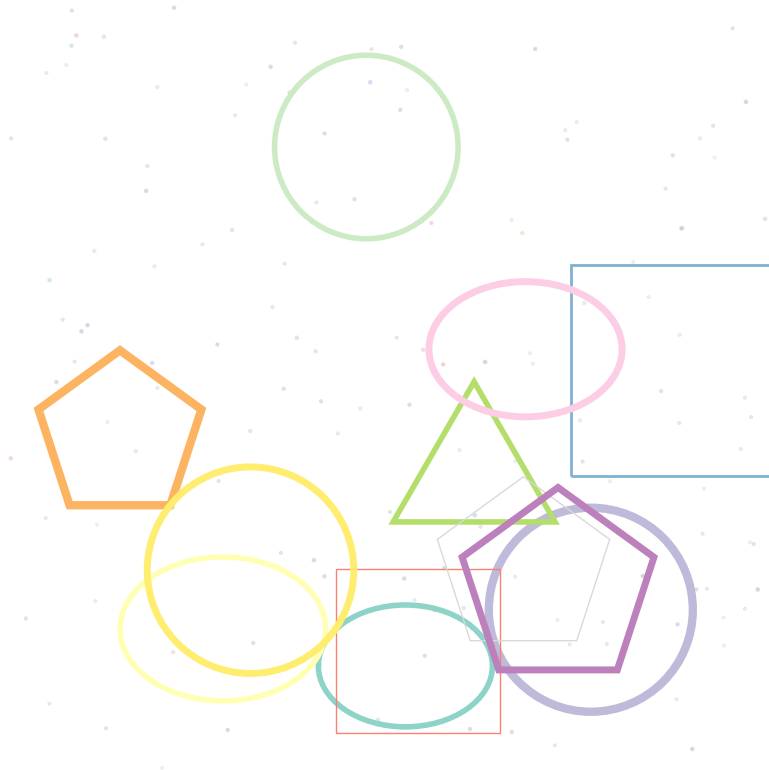[{"shape": "oval", "thickness": 2, "radius": 0.57, "center": [0.526, 0.135]}, {"shape": "oval", "thickness": 2, "radius": 0.67, "center": [0.289, 0.183]}, {"shape": "circle", "thickness": 3, "radius": 0.66, "center": [0.767, 0.208]}, {"shape": "square", "thickness": 0.5, "radius": 0.53, "center": [0.543, 0.154]}, {"shape": "square", "thickness": 1, "radius": 0.69, "center": [0.879, 0.519]}, {"shape": "pentagon", "thickness": 3, "radius": 0.56, "center": [0.156, 0.434]}, {"shape": "triangle", "thickness": 2, "radius": 0.61, "center": [0.616, 0.383]}, {"shape": "oval", "thickness": 2.5, "radius": 0.63, "center": [0.683, 0.546]}, {"shape": "pentagon", "thickness": 0.5, "radius": 0.59, "center": [0.68, 0.263]}, {"shape": "pentagon", "thickness": 2.5, "radius": 0.65, "center": [0.725, 0.236]}, {"shape": "circle", "thickness": 2, "radius": 0.6, "center": [0.476, 0.809]}, {"shape": "circle", "thickness": 2.5, "radius": 0.67, "center": [0.325, 0.259]}]